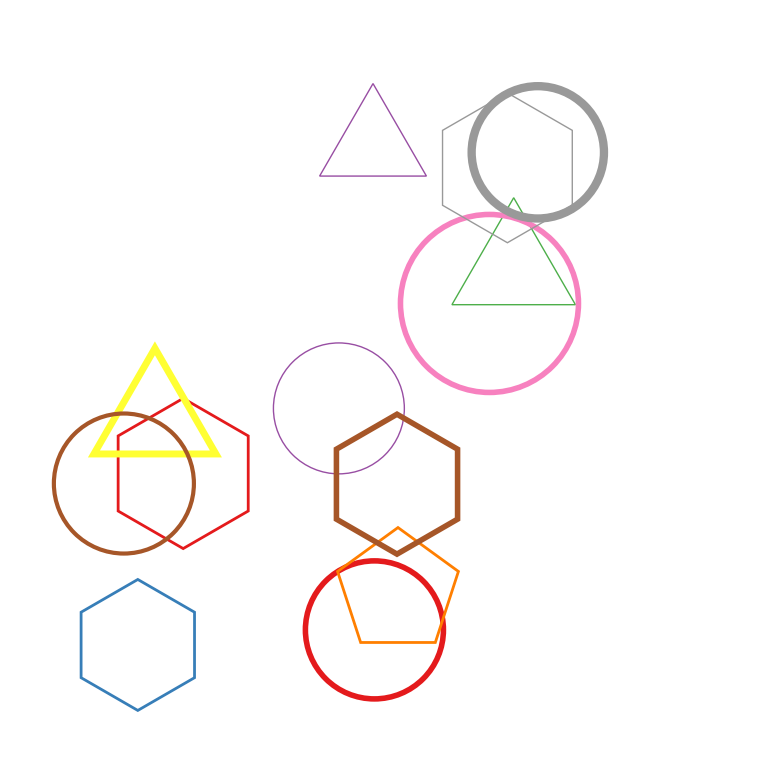[{"shape": "hexagon", "thickness": 1, "radius": 0.49, "center": [0.238, 0.385]}, {"shape": "circle", "thickness": 2, "radius": 0.45, "center": [0.486, 0.182]}, {"shape": "hexagon", "thickness": 1, "radius": 0.43, "center": [0.179, 0.162]}, {"shape": "triangle", "thickness": 0.5, "radius": 0.46, "center": [0.667, 0.651]}, {"shape": "circle", "thickness": 0.5, "radius": 0.43, "center": [0.44, 0.47]}, {"shape": "triangle", "thickness": 0.5, "radius": 0.4, "center": [0.484, 0.811]}, {"shape": "pentagon", "thickness": 1, "radius": 0.41, "center": [0.517, 0.232]}, {"shape": "triangle", "thickness": 2.5, "radius": 0.46, "center": [0.201, 0.456]}, {"shape": "circle", "thickness": 1.5, "radius": 0.45, "center": [0.161, 0.372]}, {"shape": "hexagon", "thickness": 2, "radius": 0.45, "center": [0.516, 0.371]}, {"shape": "circle", "thickness": 2, "radius": 0.58, "center": [0.636, 0.606]}, {"shape": "circle", "thickness": 3, "radius": 0.43, "center": [0.698, 0.802]}, {"shape": "hexagon", "thickness": 0.5, "radius": 0.49, "center": [0.659, 0.782]}]